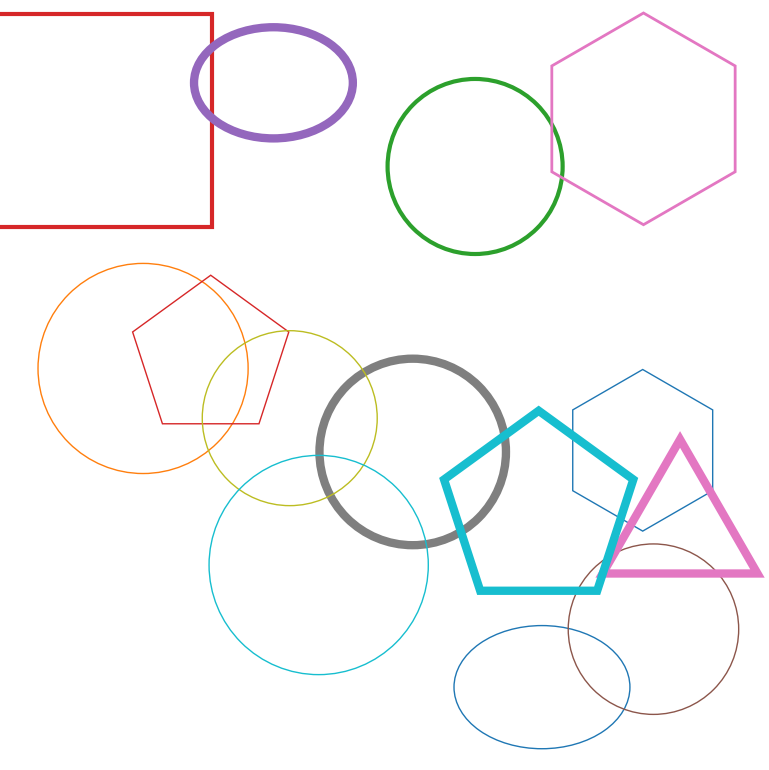[{"shape": "oval", "thickness": 0.5, "radius": 0.57, "center": [0.704, 0.108]}, {"shape": "hexagon", "thickness": 0.5, "radius": 0.52, "center": [0.835, 0.415]}, {"shape": "circle", "thickness": 0.5, "radius": 0.68, "center": [0.186, 0.521]}, {"shape": "circle", "thickness": 1.5, "radius": 0.57, "center": [0.617, 0.784]}, {"shape": "square", "thickness": 1.5, "radius": 0.69, "center": [0.136, 0.843]}, {"shape": "pentagon", "thickness": 0.5, "radius": 0.53, "center": [0.274, 0.536]}, {"shape": "oval", "thickness": 3, "radius": 0.52, "center": [0.355, 0.892]}, {"shape": "circle", "thickness": 0.5, "radius": 0.55, "center": [0.849, 0.183]}, {"shape": "triangle", "thickness": 3, "radius": 0.58, "center": [0.883, 0.313]}, {"shape": "hexagon", "thickness": 1, "radius": 0.69, "center": [0.836, 0.846]}, {"shape": "circle", "thickness": 3, "radius": 0.61, "center": [0.536, 0.413]}, {"shape": "circle", "thickness": 0.5, "radius": 0.57, "center": [0.376, 0.457]}, {"shape": "pentagon", "thickness": 3, "radius": 0.65, "center": [0.7, 0.337]}, {"shape": "circle", "thickness": 0.5, "radius": 0.71, "center": [0.414, 0.266]}]